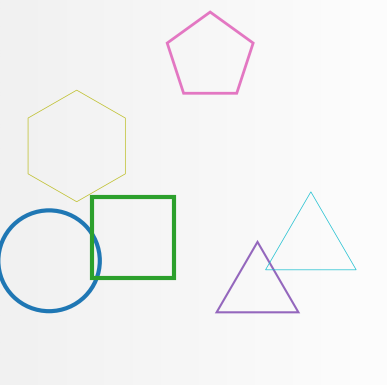[{"shape": "circle", "thickness": 3, "radius": 0.65, "center": [0.127, 0.323]}, {"shape": "square", "thickness": 3, "radius": 0.53, "center": [0.344, 0.383]}, {"shape": "triangle", "thickness": 1.5, "radius": 0.61, "center": [0.665, 0.25]}, {"shape": "pentagon", "thickness": 2, "radius": 0.58, "center": [0.542, 0.852]}, {"shape": "hexagon", "thickness": 0.5, "radius": 0.72, "center": [0.198, 0.621]}, {"shape": "triangle", "thickness": 0.5, "radius": 0.68, "center": [0.802, 0.367]}]